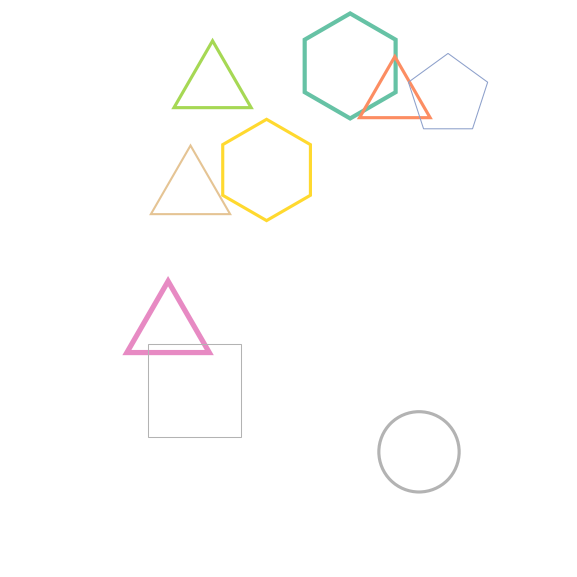[{"shape": "hexagon", "thickness": 2, "radius": 0.45, "center": [0.606, 0.885]}, {"shape": "triangle", "thickness": 1.5, "radius": 0.35, "center": [0.684, 0.831]}, {"shape": "pentagon", "thickness": 0.5, "radius": 0.36, "center": [0.776, 0.834]}, {"shape": "triangle", "thickness": 2.5, "radius": 0.41, "center": [0.291, 0.43]}, {"shape": "triangle", "thickness": 1.5, "radius": 0.39, "center": [0.368, 0.851]}, {"shape": "hexagon", "thickness": 1.5, "radius": 0.44, "center": [0.462, 0.705]}, {"shape": "triangle", "thickness": 1, "radius": 0.4, "center": [0.33, 0.668]}, {"shape": "square", "thickness": 0.5, "radius": 0.4, "center": [0.336, 0.323]}, {"shape": "circle", "thickness": 1.5, "radius": 0.35, "center": [0.726, 0.217]}]